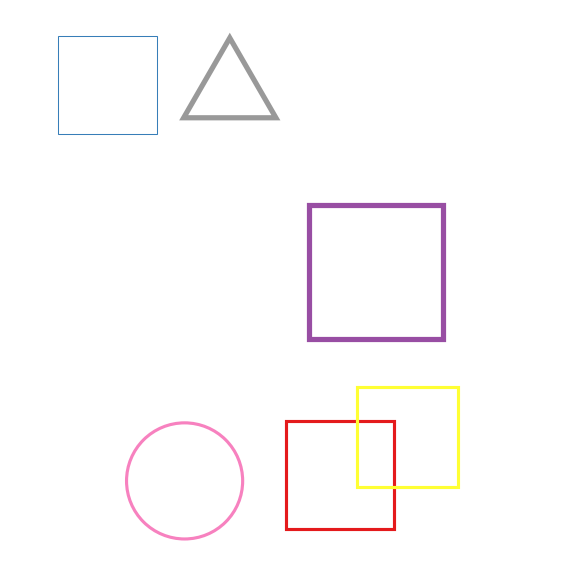[{"shape": "square", "thickness": 1.5, "radius": 0.47, "center": [0.588, 0.176]}, {"shape": "square", "thickness": 0.5, "radius": 0.43, "center": [0.187, 0.852]}, {"shape": "square", "thickness": 2.5, "radius": 0.58, "center": [0.651, 0.528]}, {"shape": "square", "thickness": 1.5, "radius": 0.43, "center": [0.706, 0.242]}, {"shape": "circle", "thickness": 1.5, "radius": 0.5, "center": [0.32, 0.166]}, {"shape": "triangle", "thickness": 2.5, "radius": 0.46, "center": [0.398, 0.841]}]